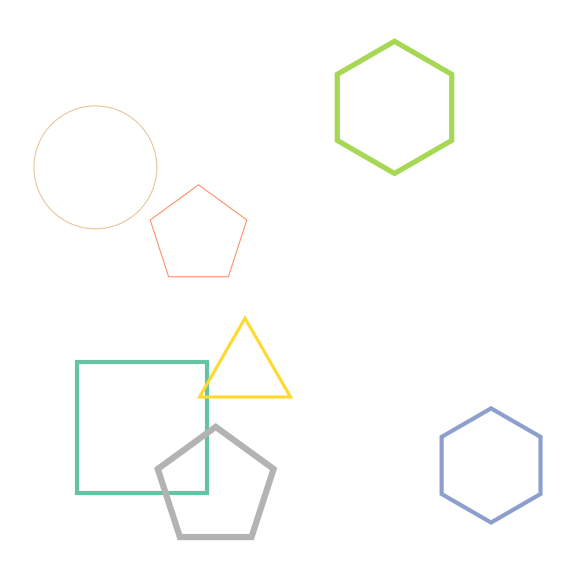[{"shape": "square", "thickness": 2, "radius": 0.56, "center": [0.245, 0.259]}, {"shape": "pentagon", "thickness": 0.5, "radius": 0.44, "center": [0.344, 0.591]}, {"shape": "hexagon", "thickness": 2, "radius": 0.49, "center": [0.85, 0.193]}, {"shape": "hexagon", "thickness": 2.5, "radius": 0.57, "center": [0.683, 0.813]}, {"shape": "triangle", "thickness": 1.5, "radius": 0.45, "center": [0.424, 0.357]}, {"shape": "circle", "thickness": 0.5, "radius": 0.53, "center": [0.165, 0.709]}, {"shape": "pentagon", "thickness": 3, "radius": 0.53, "center": [0.374, 0.155]}]